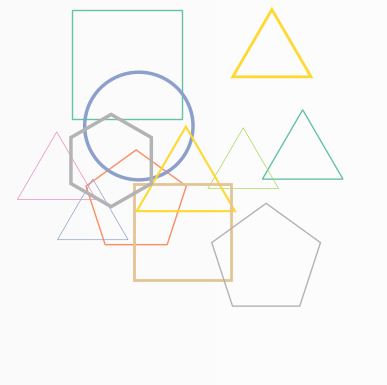[{"shape": "triangle", "thickness": 1, "radius": 0.6, "center": [0.781, 0.595]}, {"shape": "square", "thickness": 1, "radius": 0.71, "center": [0.328, 0.832]}, {"shape": "pentagon", "thickness": 1, "radius": 0.68, "center": [0.351, 0.475]}, {"shape": "circle", "thickness": 2.5, "radius": 0.7, "center": [0.358, 0.673]}, {"shape": "triangle", "thickness": 0.5, "radius": 0.53, "center": [0.239, 0.43]}, {"shape": "triangle", "thickness": 0.5, "radius": 0.59, "center": [0.146, 0.54]}, {"shape": "triangle", "thickness": 0.5, "radius": 0.53, "center": [0.628, 0.563]}, {"shape": "triangle", "thickness": 1.5, "radius": 0.73, "center": [0.48, 0.525]}, {"shape": "triangle", "thickness": 2, "radius": 0.58, "center": [0.702, 0.859]}, {"shape": "square", "thickness": 2, "radius": 0.63, "center": [0.472, 0.397]}, {"shape": "hexagon", "thickness": 2.5, "radius": 0.6, "center": [0.287, 0.583]}, {"shape": "pentagon", "thickness": 1, "radius": 0.74, "center": [0.687, 0.324]}]